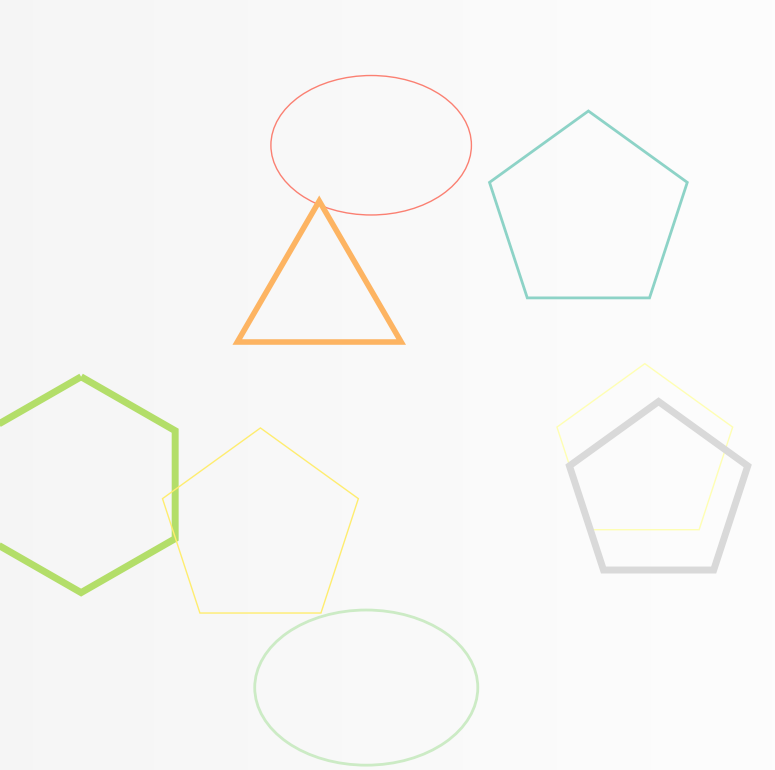[{"shape": "pentagon", "thickness": 1, "radius": 0.67, "center": [0.759, 0.722]}, {"shape": "pentagon", "thickness": 0.5, "radius": 0.6, "center": [0.832, 0.408]}, {"shape": "oval", "thickness": 0.5, "radius": 0.65, "center": [0.479, 0.811]}, {"shape": "triangle", "thickness": 2, "radius": 0.61, "center": [0.412, 0.617]}, {"shape": "hexagon", "thickness": 2.5, "radius": 0.7, "center": [0.105, 0.371]}, {"shape": "pentagon", "thickness": 2.5, "radius": 0.6, "center": [0.85, 0.358]}, {"shape": "oval", "thickness": 1, "radius": 0.72, "center": [0.473, 0.107]}, {"shape": "pentagon", "thickness": 0.5, "radius": 0.66, "center": [0.336, 0.311]}]